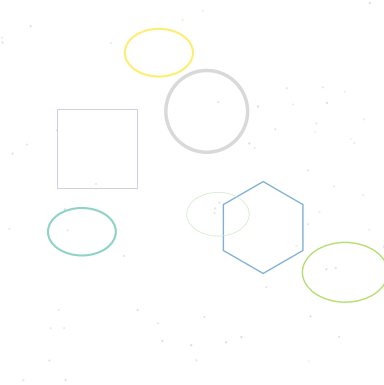[{"shape": "oval", "thickness": 1.5, "radius": 0.44, "center": [0.213, 0.398]}, {"shape": "square", "thickness": 0.5, "radius": 0.52, "center": [0.252, 0.615]}, {"shape": "hexagon", "thickness": 1, "radius": 0.6, "center": [0.684, 0.409]}, {"shape": "oval", "thickness": 1, "radius": 0.55, "center": [0.896, 0.293]}, {"shape": "circle", "thickness": 2.5, "radius": 0.53, "center": [0.537, 0.711]}, {"shape": "oval", "thickness": 0.5, "radius": 0.41, "center": [0.566, 0.444]}, {"shape": "oval", "thickness": 1.5, "radius": 0.44, "center": [0.413, 0.863]}]